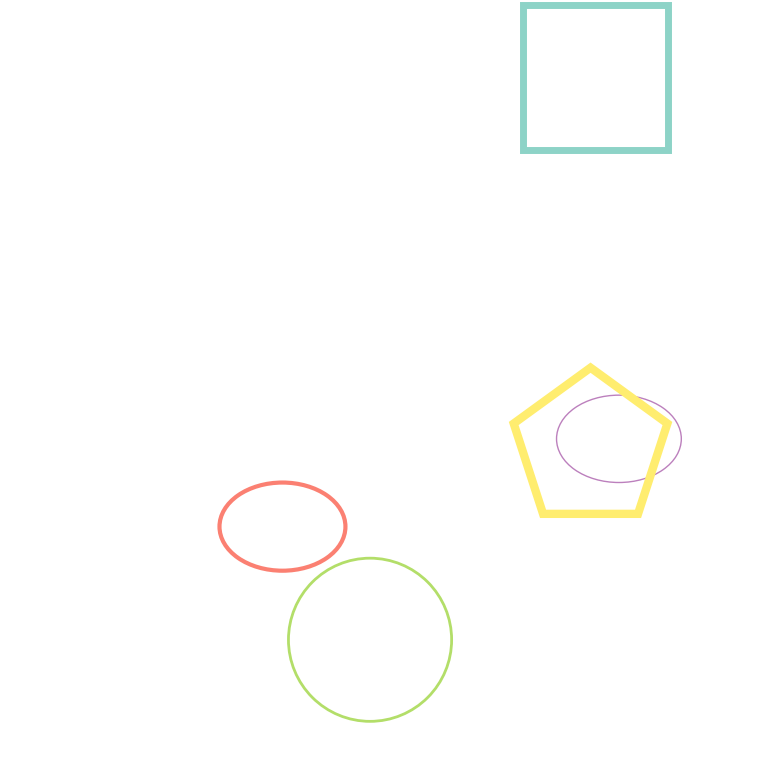[{"shape": "square", "thickness": 2.5, "radius": 0.47, "center": [0.774, 0.899]}, {"shape": "oval", "thickness": 1.5, "radius": 0.41, "center": [0.367, 0.316]}, {"shape": "circle", "thickness": 1, "radius": 0.53, "center": [0.481, 0.169]}, {"shape": "oval", "thickness": 0.5, "radius": 0.41, "center": [0.804, 0.43]}, {"shape": "pentagon", "thickness": 3, "radius": 0.52, "center": [0.767, 0.418]}]